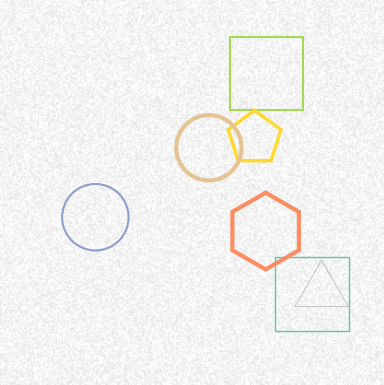[{"shape": "square", "thickness": 1, "radius": 0.48, "center": [0.81, 0.238]}, {"shape": "hexagon", "thickness": 3, "radius": 0.5, "center": [0.69, 0.4]}, {"shape": "circle", "thickness": 1.5, "radius": 0.43, "center": [0.248, 0.436]}, {"shape": "square", "thickness": 1.5, "radius": 0.48, "center": [0.692, 0.809]}, {"shape": "pentagon", "thickness": 2.5, "radius": 0.36, "center": [0.661, 0.641]}, {"shape": "circle", "thickness": 3, "radius": 0.42, "center": [0.543, 0.616]}, {"shape": "triangle", "thickness": 0.5, "radius": 0.4, "center": [0.835, 0.244]}]